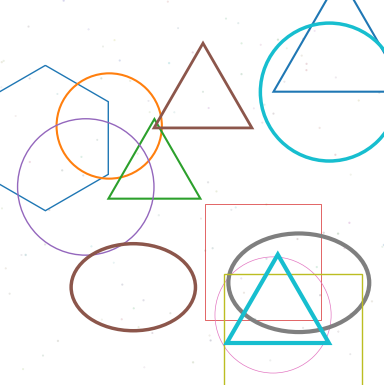[{"shape": "triangle", "thickness": 1.5, "radius": 1.0, "center": [0.883, 0.862]}, {"shape": "hexagon", "thickness": 1, "radius": 0.94, "center": [0.118, 0.641]}, {"shape": "circle", "thickness": 1.5, "radius": 0.68, "center": [0.284, 0.673]}, {"shape": "triangle", "thickness": 1.5, "radius": 0.69, "center": [0.401, 0.553]}, {"shape": "square", "thickness": 0.5, "radius": 0.75, "center": [0.684, 0.32]}, {"shape": "circle", "thickness": 1, "radius": 0.89, "center": [0.223, 0.514]}, {"shape": "oval", "thickness": 2.5, "radius": 0.81, "center": [0.346, 0.254]}, {"shape": "triangle", "thickness": 2, "radius": 0.73, "center": [0.527, 0.741]}, {"shape": "circle", "thickness": 0.5, "radius": 0.75, "center": [0.709, 0.182]}, {"shape": "oval", "thickness": 3, "radius": 0.91, "center": [0.776, 0.266]}, {"shape": "square", "thickness": 1, "radius": 0.9, "center": [0.761, 0.109]}, {"shape": "triangle", "thickness": 3, "radius": 0.77, "center": [0.722, 0.186]}, {"shape": "circle", "thickness": 2.5, "radius": 0.9, "center": [0.855, 0.761]}]